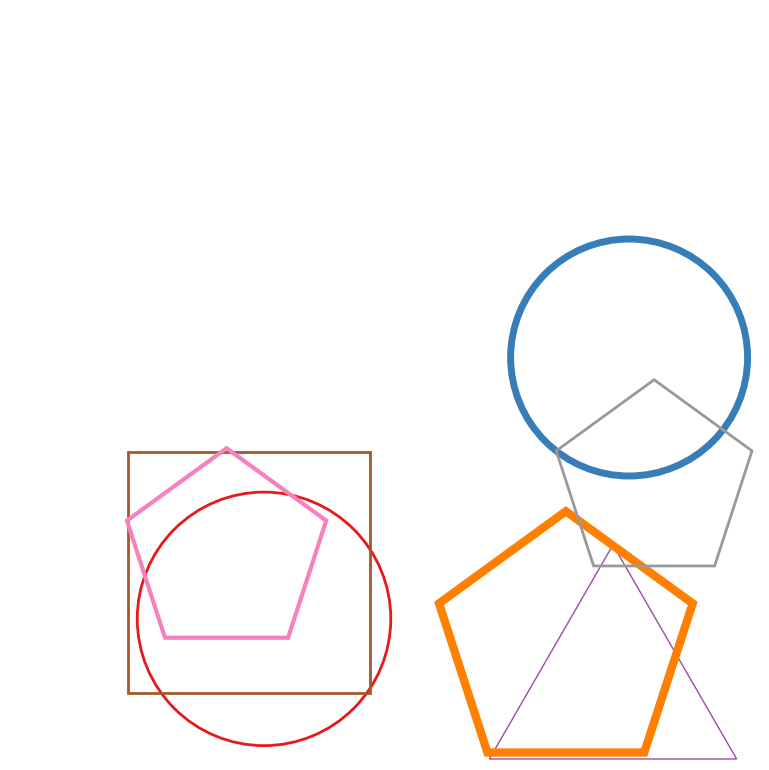[{"shape": "circle", "thickness": 1, "radius": 0.82, "center": [0.343, 0.196]}, {"shape": "circle", "thickness": 2.5, "radius": 0.77, "center": [0.817, 0.536]}, {"shape": "triangle", "thickness": 0.5, "radius": 0.93, "center": [0.796, 0.107]}, {"shape": "pentagon", "thickness": 3, "radius": 0.87, "center": [0.735, 0.163]}, {"shape": "square", "thickness": 1, "radius": 0.78, "center": [0.323, 0.256]}, {"shape": "pentagon", "thickness": 1.5, "radius": 0.68, "center": [0.294, 0.282]}, {"shape": "pentagon", "thickness": 1, "radius": 0.67, "center": [0.849, 0.373]}]